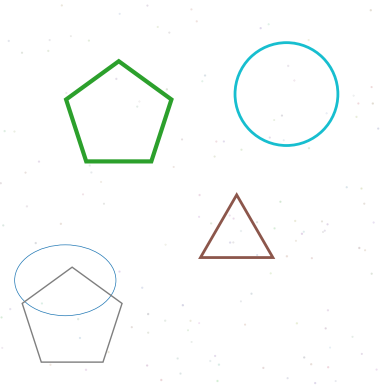[{"shape": "oval", "thickness": 0.5, "radius": 0.66, "center": [0.17, 0.272]}, {"shape": "pentagon", "thickness": 3, "radius": 0.72, "center": [0.308, 0.697]}, {"shape": "triangle", "thickness": 2, "radius": 0.54, "center": [0.615, 0.385]}, {"shape": "pentagon", "thickness": 1, "radius": 0.68, "center": [0.187, 0.17]}, {"shape": "circle", "thickness": 2, "radius": 0.67, "center": [0.744, 0.756]}]